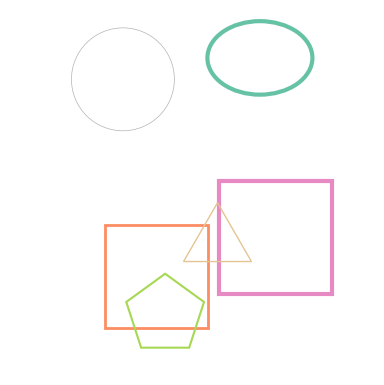[{"shape": "oval", "thickness": 3, "radius": 0.68, "center": [0.675, 0.85]}, {"shape": "square", "thickness": 2, "radius": 0.67, "center": [0.407, 0.282]}, {"shape": "square", "thickness": 3, "radius": 0.73, "center": [0.715, 0.383]}, {"shape": "pentagon", "thickness": 1.5, "radius": 0.53, "center": [0.429, 0.183]}, {"shape": "triangle", "thickness": 1, "radius": 0.51, "center": [0.565, 0.372]}, {"shape": "circle", "thickness": 0.5, "radius": 0.67, "center": [0.319, 0.794]}]